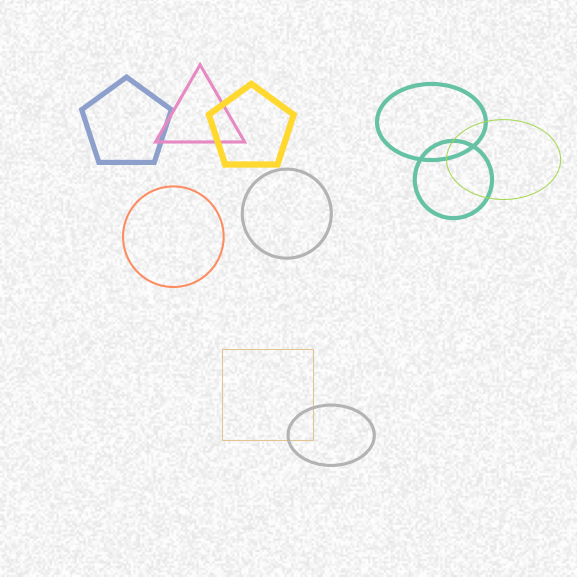[{"shape": "oval", "thickness": 2, "radius": 0.47, "center": [0.747, 0.788]}, {"shape": "circle", "thickness": 2, "radius": 0.33, "center": [0.785, 0.688]}, {"shape": "circle", "thickness": 1, "radius": 0.44, "center": [0.3, 0.589]}, {"shape": "pentagon", "thickness": 2.5, "radius": 0.41, "center": [0.219, 0.784]}, {"shape": "triangle", "thickness": 1.5, "radius": 0.45, "center": [0.346, 0.798]}, {"shape": "oval", "thickness": 0.5, "radius": 0.49, "center": [0.872, 0.723]}, {"shape": "pentagon", "thickness": 3, "radius": 0.39, "center": [0.435, 0.777]}, {"shape": "square", "thickness": 0.5, "radius": 0.39, "center": [0.463, 0.315]}, {"shape": "circle", "thickness": 1.5, "radius": 0.39, "center": [0.497, 0.629]}, {"shape": "oval", "thickness": 1.5, "radius": 0.37, "center": [0.573, 0.245]}]